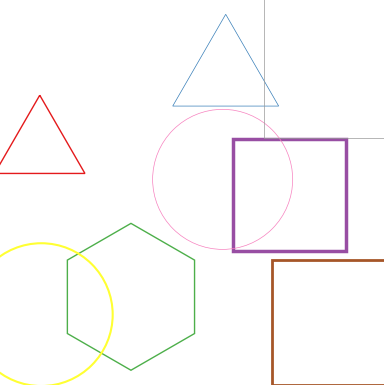[{"shape": "triangle", "thickness": 1, "radius": 0.68, "center": [0.103, 0.617]}, {"shape": "triangle", "thickness": 0.5, "radius": 0.79, "center": [0.586, 0.804]}, {"shape": "hexagon", "thickness": 1, "radius": 0.95, "center": [0.34, 0.229]}, {"shape": "square", "thickness": 2.5, "radius": 0.73, "center": [0.752, 0.494]}, {"shape": "circle", "thickness": 1.5, "radius": 0.93, "center": [0.107, 0.183]}, {"shape": "square", "thickness": 2, "radius": 0.81, "center": [0.87, 0.161]}, {"shape": "circle", "thickness": 0.5, "radius": 0.91, "center": [0.578, 0.534]}, {"shape": "square", "thickness": 0.5, "radius": 0.93, "center": [0.871, 0.828]}]